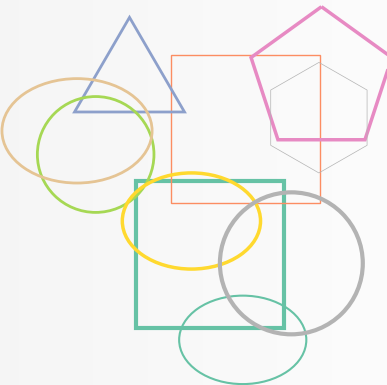[{"shape": "square", "thickness": 3, "radius": 0.95, "center": [0.542, 0.339]}, {"shape": "oval", "thickness": 1.5, "radius": 0.82, "center": [0.626, 0.117]}, {"shape": "square", "thickness": 1, "radius": 0.96, "center": [0.634, 0.665]}, {"shape": "triangle", "thickness": 2, "radius": 0.82, "center": [0.334, 0.791]}, {"shape": "pentagon", "thickness": 2.5, "radius": 0.95, "center": [0.83, 0.792]}, {"shape": "circle", "thickness": 2, "radius": 0.75, "center": [0.247, 0.599]}, {"shape": "oval", "thickness": 2.5, "radius": 0.89, "center": [0.494, 0.426]}, {"shape": "oval", "thickness": 2, "radius": 0.97, "center": [0.199, 0.66]}, {"shape": "hexagon", "thickness": 0.5, "radius": 0.72, "center": [0.823, 0.694]}, {"shape": "circle", "thickness": 3, "radius": 0.92, "center": [0.752, 0.316]}]